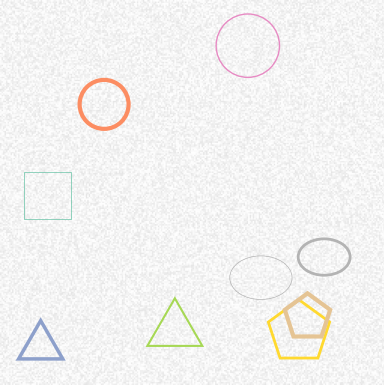[{"shape": "square", "thickness": 0.5, "radius": 0.31, "center": [0.122, 0.492]}, {"shape": "circle", "thickness": 3, "radius": 0.32, "center": [0.27, 0.729]}, {"shape": "triangle", "thickness": 2.5, "radius": 0.33, "center": [0.106, 0.101]}, {"shape": "circle", "thickness": 1, "radius": 0.41, "center": [0.644, 0.881]}, {"shape": "triangle", "thickness": 1.5, "radius": 0.41, "center": [0.454, 0.143]}, {"shape": "pentagon", "thickness": 2, "radius": 0.42, "center": [0.777, 0.138]}, {"shape": "pentagon", "thickness": 3, "radius": 0.31, "center": [0.799, 0.176]}, {"shape": "oval", "thickness": 2, "radius": 0.34, "center": [0.842, 0.332]}, {"shape": "oval", "thickness": 0.5, "radius": 0.4, "center": [0.678, 0.279]}]